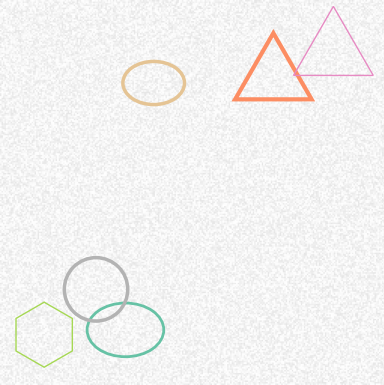[{"shape": "oval", "thickness": 2, "radius": 0.5, "center": [0.326, 0.143]}, {"shape": "triangle", "thickness": 3, "radius": 0.57, "center": [0.71, 0.799]}, {"shape": "triangle", "thickness": 1, "radius": 0.6, "center": [0.866, 0.864]}, {"shape": "hexagon", "thickness": 1, "radius": 0.42, "center": [0.115, 0.131]}, {"shape": "oval", "thickness": 2.5, "radius": 0.4, "center": [0.399, 0.784]}, {"shape": "circle", "thickness": 2.5, "radius": 0.41, "center": [0.249, 0.248]}]